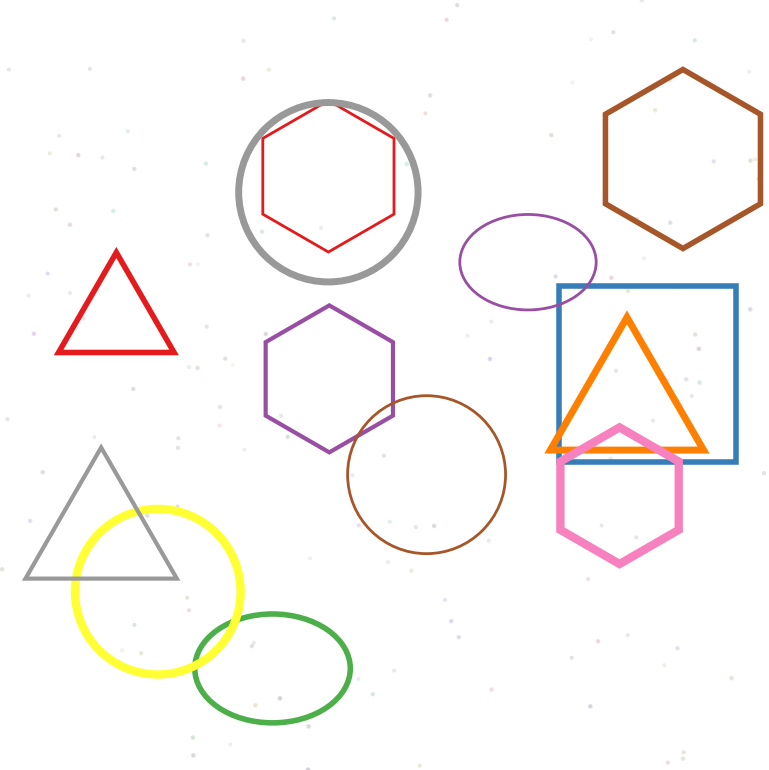[{"shape": "triangle", "thickness": 2, "radius": 0.43, "center": [0.151, 0.586]}, {"shape": "hexagon", "thickness": 1, "radius": 0.49, "center": [0.426, 0.771]}, {"shape": "square", "thickness": 2, "radius": 0.57, "center": [0.841, 0.514]}, {"shape": "oval", "thickness": 2, "radius": 0.5, "center": [0.354, 0.132]}, {"shape": "oval", "thickness": 1, "radius": 0.44, "center": [0.686, 0.659]}, {"shape": "hexagon", "thickness": 1.5, "radius": 0.48, "center": [0.428, 0.508]}, {"shape": "triangle", "thickness": 2.5, "radius": 0.57, "center": [0.814, 0.473]}, {"shape": "circle", "thickness": 3, "radius": 0.54, "center": [0.205, 0.232]}, {"shape": "circle", "thickness": 1, "radius": 0.51, "center": [0.554, 0.384]}, {"shape": "hexagon", "thickness": 2, "radius": 0.58, "center": [0.887, 0.793]}, {"shape": "hexagon", "thickness": 3, "radius": 0.44, "center": [0.805, 0.356]}, {"shape": "triangle", "thickness": 1.5, "radius": 0.57, "center": [0.131, 0.305]}, {"shape": "circle", "thickness": 2.5, "radius": 0.58, "center": [0.426, 0.75]}]